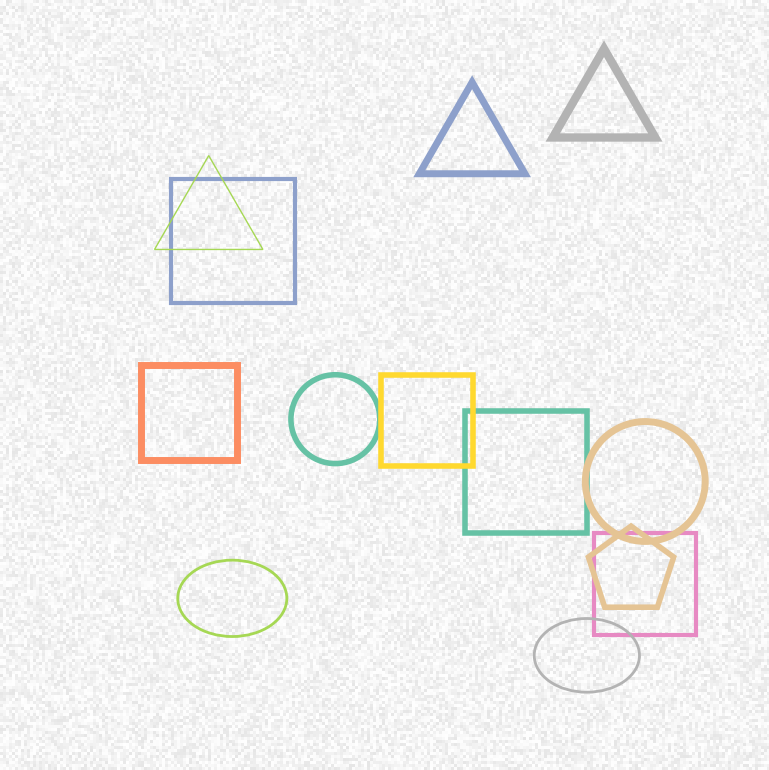[{"shape": "circle", "thickness": 2, "radius": 0.29, "center": [0.436, 0.456]}, {"shape": "square", "thickness": 2, "radius": 0.4, "center": [0.683, 0.387]}, {"shape": "square", "thickness": 2.5, "radius": 0.31, "center": [0.245, 0.465]}, {"shape": "triangle", "thickness": 2.5, "radius": 0.4, "center": [0.613, 0.814]}, {"shape": "square", "thickness": 1.5, "radius": 0.4, "center": [0.303, 0.687]}, {"shape": "square", "thickness": 1.5, "radius": 0.33, "center": [0.838, 0.241]}, {"shape": "oval", "thickness": 1, "radius": 0.35, "center": [0.302, 0.223]}, {"shape": "triangle", "thickness": 0.5, "radius": 0.41, "center": [0.271, 0.717]}, {"shape": "square", "thickness": 2, "radius": 0.3, "center": [0.555, 0.454]}, {"shape": "circle", "thickness": 2.5, "radius": 0.39, "center": [0.838, 0.375]}, {"shape": "pentagon", "thickness": 2, "radius": 0.29, "center": [0.82, 0.259]}, {"shape": "oval", "thickness": 1, "radius": 0.34, "center": [0.762, 0.149]}, {"shape": "triangle", "thickness": 3, "radius": 0.38, "center": [0.784, 0.86]}]